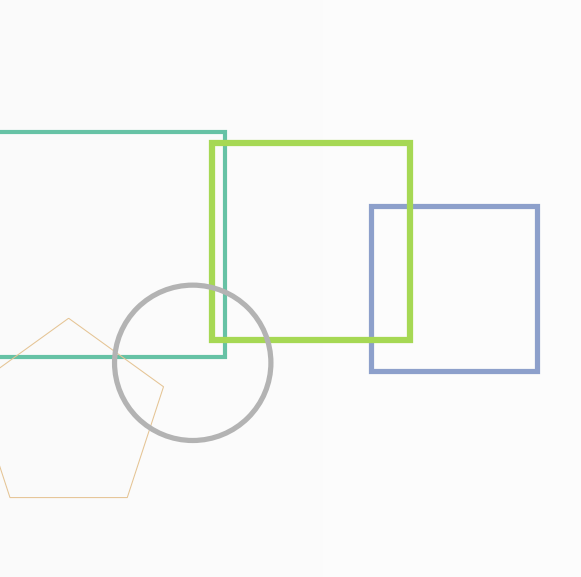[{"shape": "square", "thickness": 2, "radius": 0.97, "center": [0.191, 0.576]}, {"shape": "square", "thickness": 2.5, "radius": 0.72, "center": [0.781, 0.499]}, {"shape": "square", "thickness": 3, "radius": 0.85, "center": [0.534, 0.581]}, {"shape": "pentagon", "thickness": 0.5, "radius": 0.86, "center": [0.118, 0.276]}, {"shape": "circle", "thickness": 2.5, "radius": 0.67, "center": [0.332, 0.371]}]